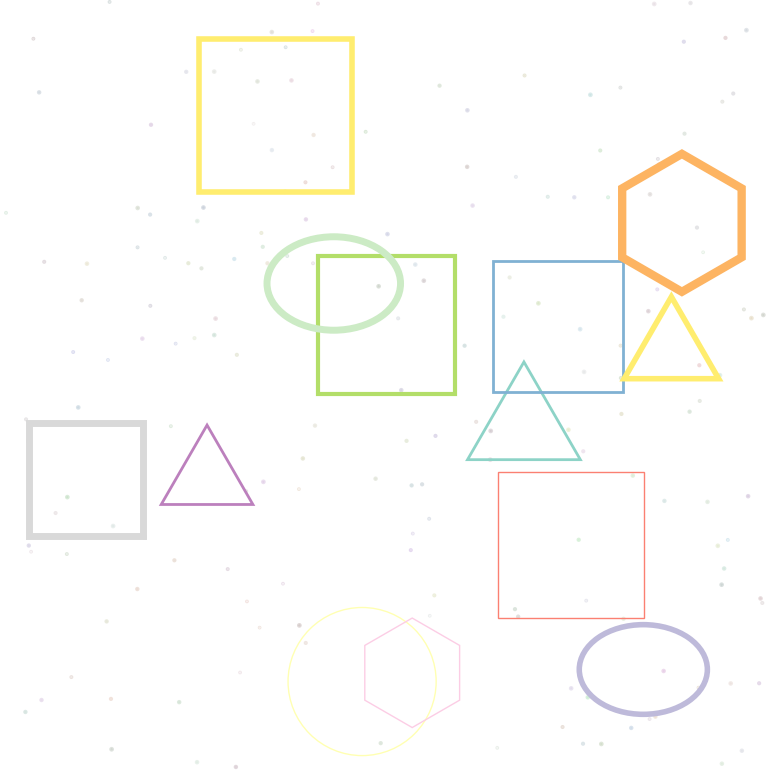[{"shape": "triangle", "thickness": 1, "radius": 0.42, "center": [0.68, 0.445]}, {"shape": "circle", "thickness": 0.5, "radius": 0.48, "center": [0.47, 0.115]}, {"shape": "oval", "thickness": 2, "radius": 0.42, "center": [0.835, 0.131]}, {"shape": "square", "thickness": 0.5, "radius": 0.47, "center": [0.742, 0.292]}, {"shape": "square", "thickness": 1, "radius": 0.42, "center": [0.725, 0.576]}, {"shape": "hexagon", "thickness": 3, "radius": 0.45, "center": [0.886, 0.711]}, {"shape": "square", "thickness": 1.5, "radius": 0.45, "center": [0.502, 0.578]}, {"shape": "hexagon", "thickness": 0.5, "radius": 0.36, "center": [0.535, 0.126]}, {"shape": "square", "thickness": 2.5, "radius": 0.37, "center": [0.111, 0.377]}, {"shape": "triangle", "thickness": 1, "radius": 0.34, "center": [0.269, 0.379]}, {"shape": "oval", "thickness": 2.5, "radius": 0.43, "center": [0.433, 0.632]}, {"shape": "square", "thickness": 2, "radius": 0.5, "center": [0.358, 0.85]}, {"shape": "triangle", "thickness": 2, "radius": 0.35, "center": [0.872, 0.544]}]